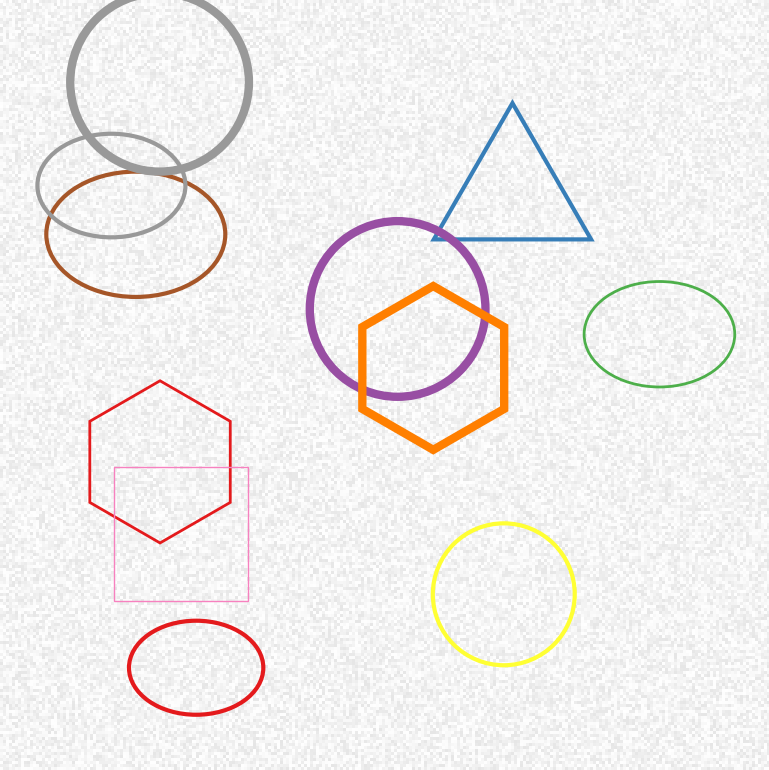[{"shape": "hexagon", "thickness": 1, "radius": 0.53, "center": [0.208, 0.4]}, {"shape": "oval", "thickness": 1.5, "radius": 0.44, "center": [0.255, 0.133]}, {"shape": "triangle", "thickness": 1.5, "radius": 0.59, "center": [0.666, 0.748]}, {"shape": "oval", "thickness": 1, "radius": 0.49, "center": [0.856, 0.566]}, {"shape": "circle", "thickness": 3, "radius": 0.57, "center": [0.516, 0.599]}, {"shape": "hexagon", "thickness": 3, "radius": 0.53, "center": [0.563, 0.522]}, {"shape": "circle", "thickness": 1.5, "radius": 0.46, "center": [0.654, 0.228]}, {"shape": "oval", "thickness": 1.5, "radius": 0.58, "center": [0.176, 0.696]}, {"shape": "square", "thickness": 0.5, "radius": 0.44, "center": [0.235, 0.306]}, {"shape": "oval", "thickness": 1.5, "radius": 0.48, "center": [0.145, 0.759]}, {"shape": "circle", "thickness": 3, "radius": 0.58, "center": [0.207, 0.893]}]